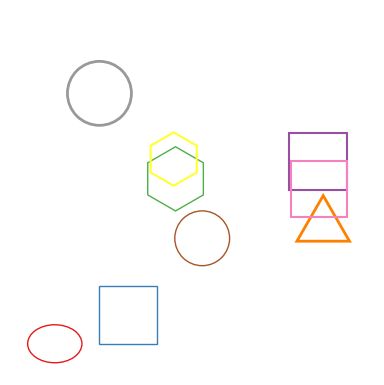[{"shape": "oval", "thickness": 1, "radius": 0.35, "center": [0.142, 0.107]}, {"shape": "square", "thickness": 1, "radius": 0.38, "center": [0.332, 0.181]}, {"shape": "hexagon", "thickness": 1, "radius": 0.42, "center": [0.456, 0.535]}, {"shape": "square", "thickness": 1.5, "radius": 0.37, "center": [0.826, 0.58]}, {"shape": "triangle", "thickness": 2, "radius": 0.39, "center": [0.84, 0.413]}, {"shape": "hexagon", "thickness": 1.5, "radius": 0.35, "center": [0.451, 0.587]}, {"shape": "circle", "thickness": 1, "radius": 0.36, "center": [0.525, 0.381]}, {"shape": "square", "thickness": 1.5, "radius": 0.36, "center": [0.827, 0.508]}, {"shape": "circle", "thickness": 2, "radius": 0.42, "center": [0.258, 0.758]}]